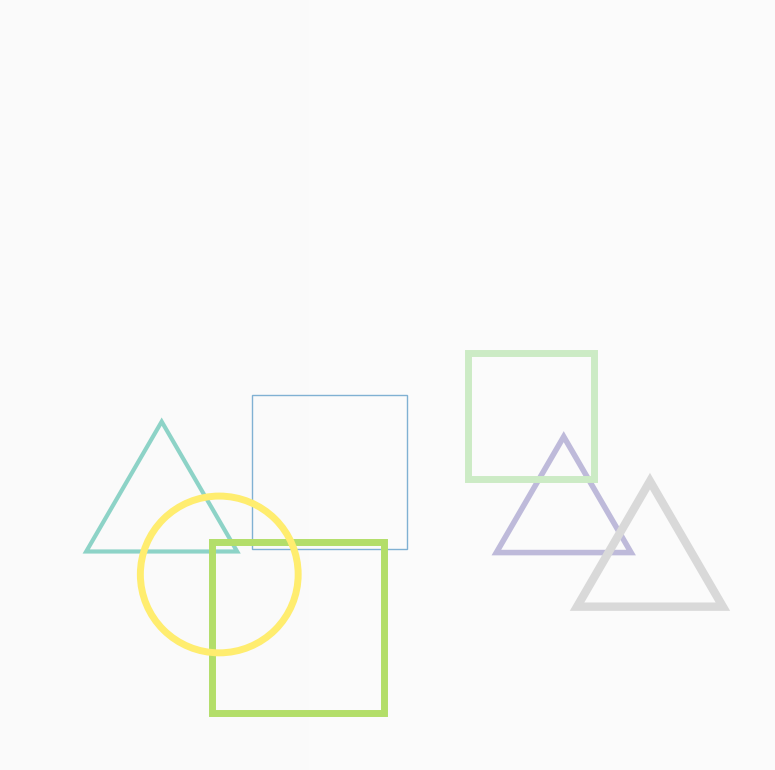[{"shape": "triangle", "thickness": 1.5, "radius": 0.56, "center": [0.209, 0.34]}, {"shape": "triangle", "thickness": 2, "radius": 0.5, "center": [0.727, 0.333]}, {"shape": "square", "thickness": 0.5, "radius": 0.5, "center": [0.425, 0.387]}, {"shape": "square", "thickness": 2.5, "radius": 0.56, "center": [0.385, 0.185]}, {"shape": "triangle", "thickness": 3, "radius": 0.54, "center": [0.839, 0.266]}, {"shape": "square", "thickness": 2.5, "radius": 0.41, "center": [0.685, 0.46]}, {"shape": "circle", "thickness": 2.5, "radius": 0.51, "center": [0.283, 0.254]}]